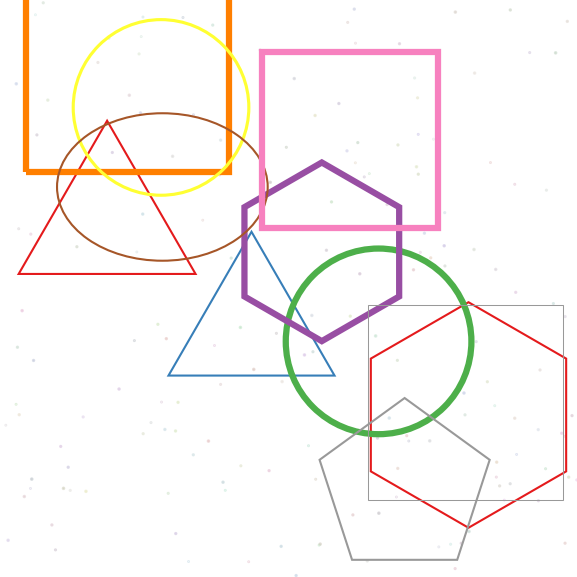[{"shape": "hexagon", "thickness": 1, "radius": 0.98, "center": [0.811, 0.281]}, {"shape": "triangle", "thickness": 1, "radius": 0.88, "center": [0.185, 0.613]}, {"shape": "triangle", "thickness": 1, "radius": 0.83, "center": [0.436, 0.432]}, {"shape": "circle", "thickness": 3, "radius": 0.8, "center": [0.656, 0.408]}, {"shape": "hexagon", "thickness": 3, "radius": 0.77, "center": [0.557, 0.563]}, {"shape": "square", "thickness": 3, "radius": 0.88, "center": [0.221, 0.876]}, {"shape": "circle", "thickness": 1.5, "radius": 0.76, "center": [0.279, 0.813]}, {"shape": "oval", "thickness": 1, "radius": 0.91, "center": [0.281, 0.675]}, {"shape": "square", "thickness": 3, "radius": 0.76, "center": [0.606, 0.757]}, {"shape": "square", "thickness": 0.5, "radius": 0.84, "center": [0.806, 0.302]}, {"shape": "pentagon", "thickness": 1, "radius": 0.77, "center": [0.701, 0.155]}]